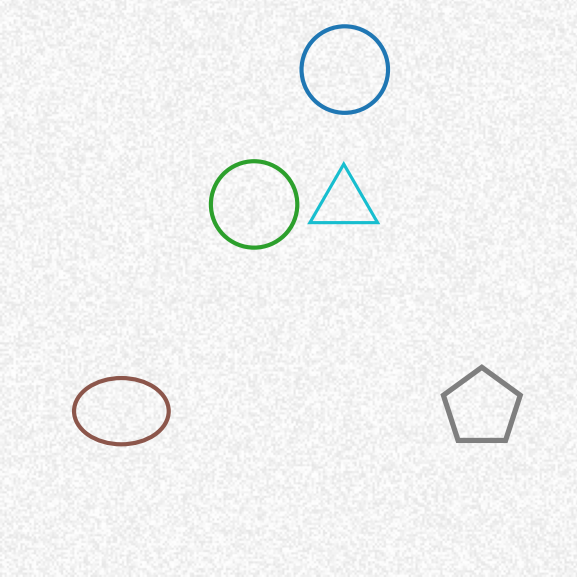[{"shape": "circle", "thickness": 2, "radius": 0.37, "center": [0.597, 0.879]}, {"shape": "circle", "thickness": 2, "radius": 0.37, "center": [0.44, 0.645]}, {"shape": "oval", "thickness": 2, "radius": 0.41, "center": [0.21, 0.287]}, {"shape": "pentagon", "thickness": 2.5, "radius": 0.35, "center": [0.834, 0.293]}, {"shape": "triangle", "thickness": 1.5, "radius": 0.34, "center": [0.595, 0.647]}]